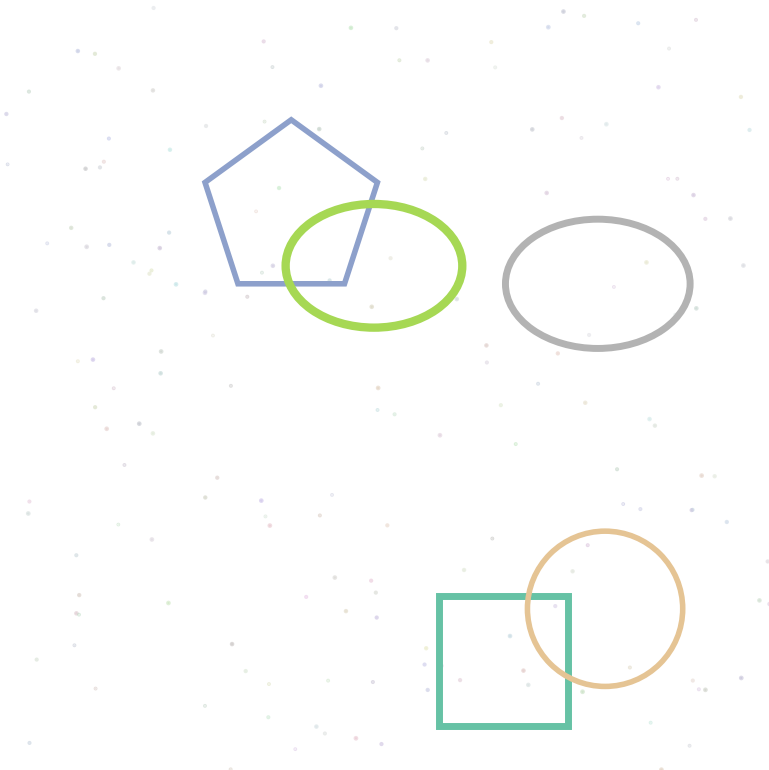[{"shape": "square", "thickness": 2.5, "radius": 0.42, "center": [0.654, 0.142]}, {"shape": "pentagon", "thickness": 2, "radius": 0.59, "center": [0.378, 0.727]}, {"shape": "oval", "thickness": 3, "radius": 0.57, "center": [0.486, 0.655]}, {"shape": "circle", "thickness": 2, "radius": 0.5, "center": [0.786, 0.209]}, {"shape": "oval", "thickness": 2.5, "radius": 0.6, "center": [0.776, 0.631]}]